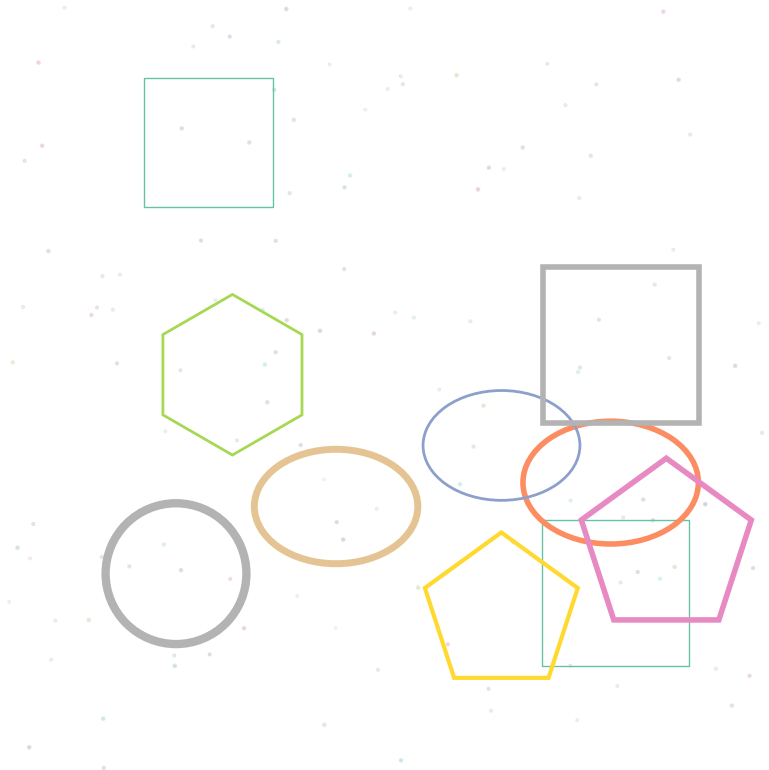[{"shape": "square", "thickness": 0.5, "radius": 0.47, "center": [0.799, 0.23]}, {"shape": "square", "thickness": 0.5, "radius": 0.42, "center": [0.271, 0.815]}, {"shape": "oval", "thickness": 2, "radius": 0.57, "center": [0.793, 0.373]}, {"shape": "oval", "thickness": 1, "radius": 0.51, "center": [0.651, 0.422]}, {"shape": "pentagon", "thickness": 2, "radius": 0.58, "center": [0.865, 0.289]}, {"shape": "hexagon", "thickness": 1, "radius": 0.52, "center": [0.302, 0.513]}, {"shape": "pentagon", "thickness": 1.5, "radius": 0.52, "center": [0.651, 0.204]}, {"shape": "oval", "thickness": 2.5, "radius": 0.53, "center": [0.436, 0.342]}, {"shape": "square", "thickness": 2, "radius": 0.51, "center": [0.806, 0.552]}, {"shape": "circle", "thickness": 3, "radius": 0.46, "center": [0.229, 0.255]}]